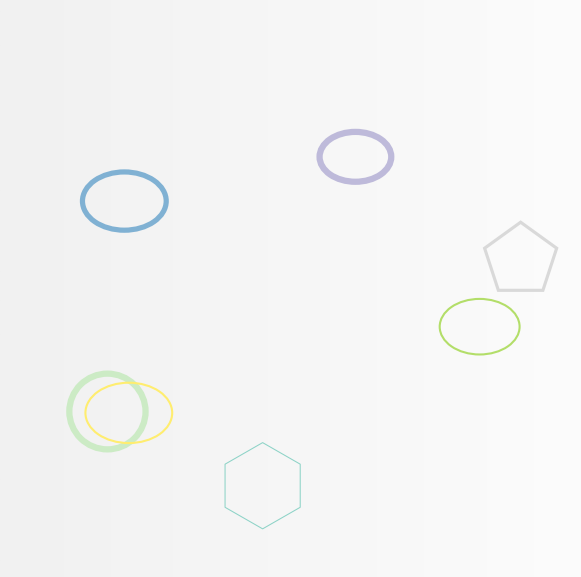[{"shape": "hexagon", "thickness": 0.5, "radius": 0.37, "center": [0.452, 0.158]}, {"shape": "oval", "thickness": 3, "radius": 0.31, "center": [0.611, 0.728]}, {"shape": "oval", "thickness": 2.5, "radius": 0.36, "center": [0.214, 0.651]}, {"shape": "oval", "thickness": 1, "radius": 0.34, "center": [0.825, 0.433]}, {"shape": "pentagon", "thickness": 1.5, "radius": 0.33, "center": [0.896, 0.549]}, {"shape": "circle", "thickness": 3, "radius": 0.33, "center": [0.185, 0.287]}, {"shape": "oval", "thickness": 1, "radius": 0.37, "center": [0.222, 0.284]}]